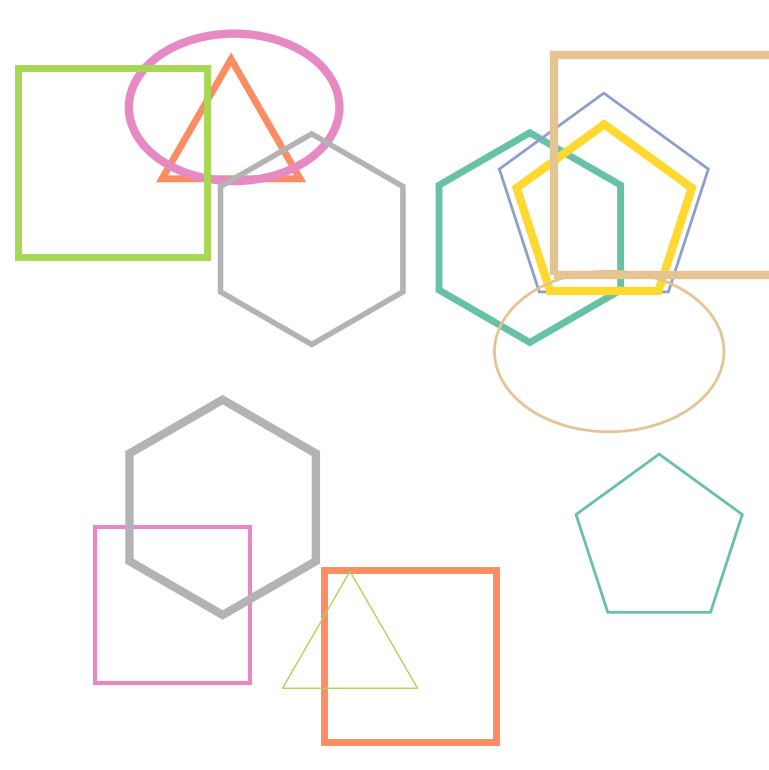[{"shape": "pentagon", "thickness": 1, "radius": 0.57, "center": [0.856, 0.297]}, {"shape": "hexagon", "thickness": 2.5, "radius": 0.68, "center": [0.688, 0.691]}, {"shape": "square", "thickness": 2.5, "radius": 0.56, "center": [0.532, 0.148]}, {"shape": "triangle", "thickness": 2.5, "radius": 0.52, "center": [0.3, 0.82]}, {"shape": "pentagon", "thickness": 1, "radius": 0.71, "center": [0.784, 0.736]}, {"shape": "oval", "thickness": 3, "radius": 0.68, "center": [0.304, 0.861]}, {"shape": "square", "thickness": 1.5, "radius": 0.51, "center": [0.224, 0.214]}, {"shape": "square", "thickness": 2.5, "radius": 0.61, "center": [0.146, 0.789]}, {"shape": "triangle", "thickness": 0.5, "radius": 0.51, "center": [0.455, 0.157]}, {"shape": "pentagon", "thickness": 3, "radius": 0.6, "center": [0.785, 0.719]}, {"shape": "oval", "thickness": 1, "radius": 0.75, "center": [0.791, 0.544]}, {"shape": "square", "thickness": 3, "radius": 0.72, "center": [0.863, 0.786]}, {"shape": "hexagon", "thickness": 3, "radius": 0.7, "center": [0.289, 0.341]}, {"shape": "hexagon", "thickness": 2, "radius": 0.68, "center": [0.405, 0.689]}]